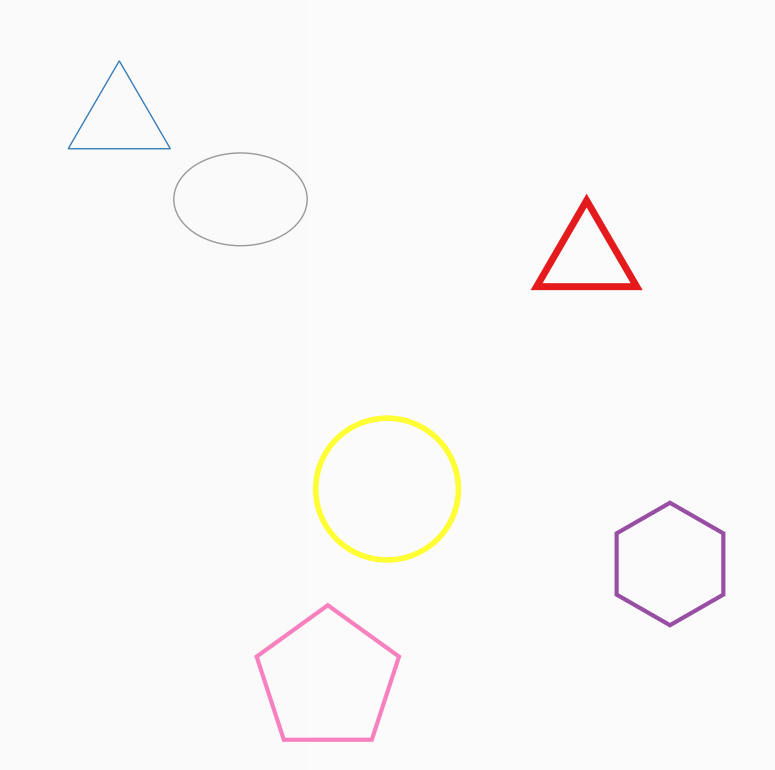[{"shape": "triangle", "thickness": 2.5, "radius": 0.37, "center": [0.757, 0.665]}, {"shape": "triangle", "thickness": 0.5, "radius": 0.38, "center": [0.154, 0.845]}, {"shape": "hexagon", "thickness": 1.5, "radius": 0.4, "center": [0.864, 0.268]}, {"shape": "circle", "thickness": 2, "radius": 0.46, "center": [0.499, 0.365]}, {"shape": "pentagon", "thickness": 1.5, "radius": 0.48, "center": [0.423, 0.117]}, {"shape": "oval", "thickness": 0.5, "radius": 0.43, "center": [0.31, 0.741]}]